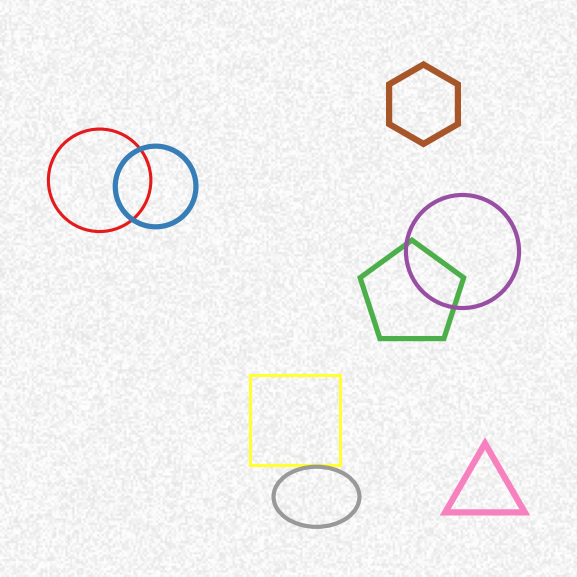[{"shape": "circle", "thickness": 1.5, "radius": 0.44, "center": [0.172, 0.687]}, {"shape": "circle", "thickness": 2.5, "radius": 0.35, "center": [0.269, 0.676]}, {"shape": "pentagon", "thickness": 2.5, "radius": 0.47, "center": [0.713, 0.489]}, {"shape": "circle", "thickness": 2, "radius": 0.49, "center": [0.801, 0.564]}, {"shape": "square", "thickness": 1.5, "radius": 0.39, "center": [0.511, 0.272]}, {"shape": "hexagon", "thickness": 3, "radius": 0.34, "center": [0.733, 0.819]}, {"shape": "triangle", "thickness": 3, "radius": 0.4, "center": [0.84, 0.152]}, {"shape": "oval", "thickness": 2, "radius": 0.37, "center": [0.548, 0.139]}]